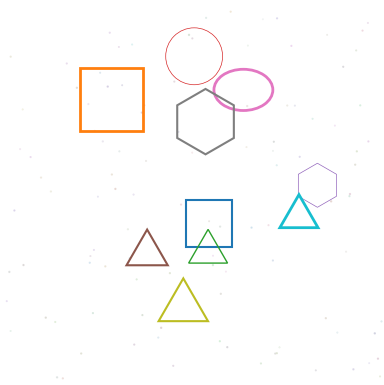[{"shape": "square", "thickness": 1.5, "radius": 0.3, "center": [0.542, 0.419]}, {"shape": "square", "thickness": 2, "radius": 0.41, "center": [0.289, 0.741]}, {"shape": "triangle", "thickness": 1, "radius": 0.29, "center": [0.541, 0.346]}, {"shape": "circle", "thickness": 0.5, "radius": 0.37, "center": [0.504, 0.854]}, {"shape": "hexagon", "thickness": 0.5, "radius": 0.29, "center": [0.824, 0.519]}, {"shape": "triangle", "thickness": 1.5, "radius": 0.31, "center": [0.382, 0.342]}, {"shape": "oval", "thickness": 2, "radius": 0.38, "center": [0.632, 0.767]}, {"shape": "hexagon", "thickness": 1.5, "radius": 0.42, "center": [0.534, 0.684]}, {"shape": "triangle", "thickness": 1.5, "radius": 0.37, "center": [0.476, 0.203]}, {"shape": "triangle", "thickness": 2, "radius": 0.29, "center": [0.777, 0.437]}]